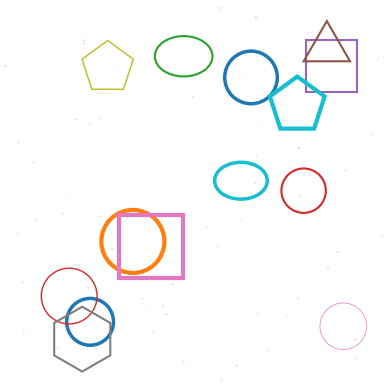[{"shape": "circle", "thickness": 2.5, "radius": 0.34, "center": [0.652, 0.799]}, {"shape": "circle", "thickness": 2.5, "radius": 0.3, "center": [0.234, 0.164]}, {"shape": "circle", "thickness": 3, "radius": 0.41, "center": [0.345, 0.373]}, {"shape": "oval", "thickness": 1.5, "radius": 0.37, "center": [0.477, 0.854]}, {"shape": "circle", "thickness": 1, "radius": 0.36, "center": [0.18, 0.231]}, {"shape": "circle", "thickness": 1.5, "radius": 0.29, "center": [0.789, 0.505]}, {"shape": "square", "thickness": 1.5, "radius": 0.33, "center": [0.86, 0.828]}, {"shape": "triangle", "thickness": 1.5, "radius": 0.35, "center": [0.849, 0.876]}, {"shape": "circle", "thickness": 0.5, "radius": 0.3, "center": [0.892, 0.152]}, {"shape": "square", "thickness": 3, "radius": 0.41, "center": [0.393, 0.36]}, {"shape": "hexagon", "thickness": 1.5, "radius": 0.42, "center": [0.214, 0.119]}, {"shape": "pentagon", "thickness": 1, "radius": 0.35, "center": [0.28, 0.825]}, {"shape": "oval", "thickness": 2.5, "radius": 0.34, "center": [0.626, 0.531]}, {"shape": "pentagon", "thickness": 3, "radius": 0.37, "center": [0.772, 0.726]}]